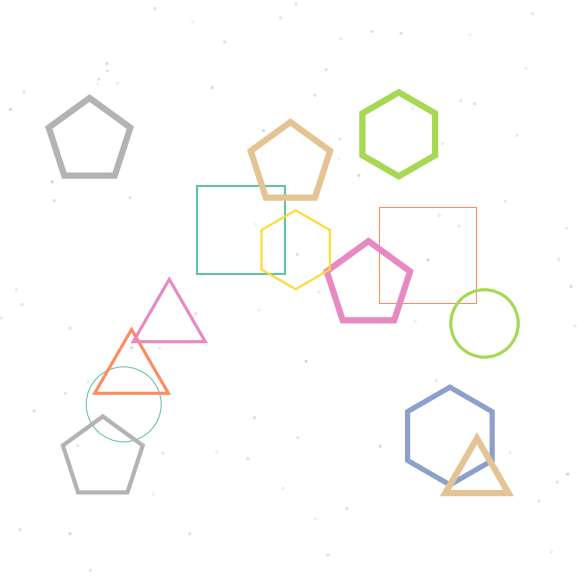[{"shape": "circle", "thickness": 0.5, "radius": 0.32, "center": [0.214, 0.299]}, {"shape": "square", "thickness": 1, "radius": 0.38, "center": [0.417, 0.601]}, {"shape": "square", "thickness": 0.5, "radius": 0.42, "center": [0.74, 0.558]}, {"shape": "triangle", "thickness": 1.5, "radius": 0.37, "center": [0.228, 0.355]}, {"shape": "hexagon", "thickness": 2.5, "radius": 0.42, "center": [0.779, 0.244]}, {"shape": "pentagon", "thickness": 3, "radius": 0.38, "center": [0.638, 0.506]}, {"shape": "triangle", "thickness": 1.5, "radius": 0.36, "center": [0.293, 0.443]}, {"shape": "hexagon", "thickness": 3, "radius": 0.36, "center": [0.69, 0.767]}, {"shape": "circle", "thickness": 1.5, "radius": 0.29, "center": [0.839, 0.439]}, {"shape": "hexagon", "thickness": 1, "radius": 0.34, "center": [0.512, 0.567]}, {"shape": "triangle", "thickness": 3, "radius": 0.32, "center": [0.826, 0.177]}, {"shape": "pentagon", "thickness": 3, "radius": 0.36, "center": [0.503, 0.715]}, {"shape": "pentagon", "thickness": 2, "radius": 0.36, "center": [0.178, 0.205]}, {"shape": "pentagon", "thickness": 3, "radius": 0.37, "center": [0.155, 0.755]}]